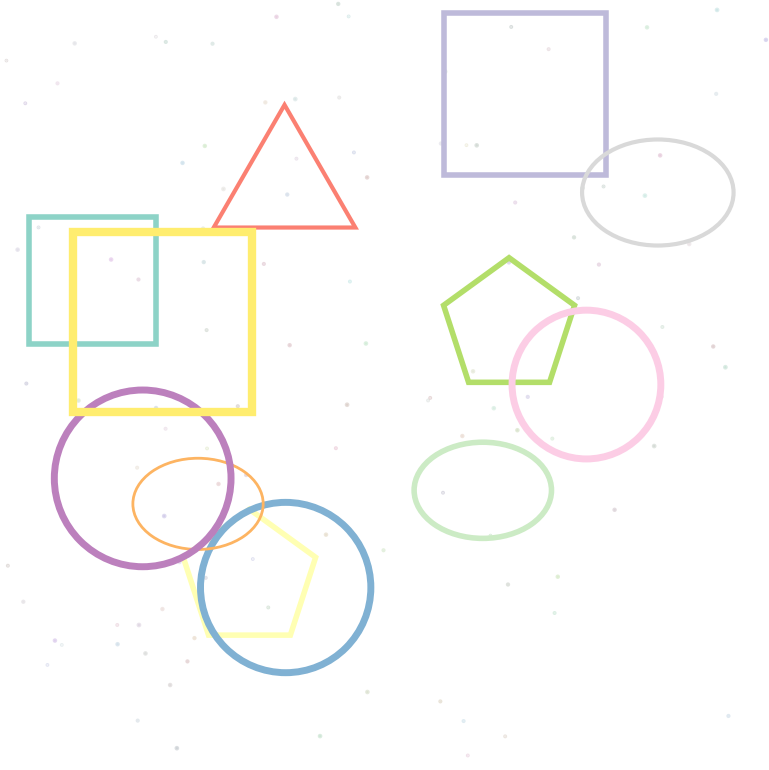[{"shape": "square", "thickness": 2, "radius": 0.41, "center": [0.12, 0.636]}, {"shape": "pentagon", "thickness": 2, "radius": 0.45, "center": [0.324, 0.248]}, {"shape": "square", "thickness": 2, "radius": 0.53, "center": [0.682, 0.878]}, {"shape": "triangle", "thickness": 1.5, "radius": 0.53, "center": [0.37, 0.758]}, {"shape": "circle", "thickness": 2.5, "radius": 0.55, "center": [0.371, 0.237]}, {"shape": "oval", "thickness": 1, "radius": 0.42, "center": [0.257, 0.346]}, {"shape": "pentagon", "thickness": 2, "radius": 0.45, "center": [0.661, 0.576]}, {"shape": "circle", "thickness": 2.5, "radius": 0.48, "center": [0.762, 0.501]}, {"shape": "oval", "thickness": 1.5, "radius": 0.49, "center": [0.854, 0.75]}, {"shape": "circle", "thickness": 2.5, "radius": 0.57, "center": [0.185, 0.379]}, {"shape": "oval", "thickness": 2, "radius": 0.45, "center": [0.627, 0.363]}, {"shape": "square", "thickness": 3, "radius": 0.58, "center": [0.211, 0.582]}]